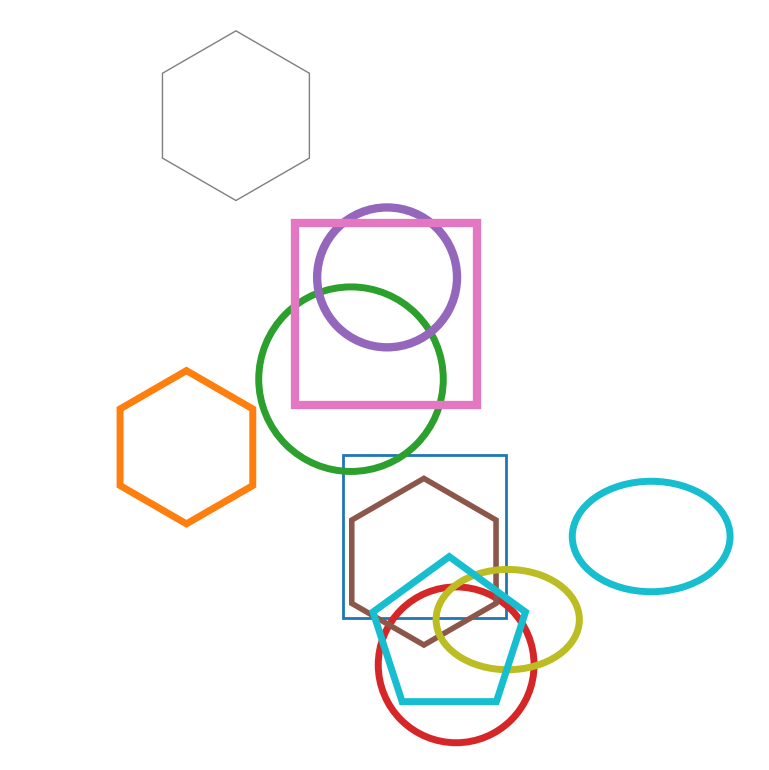[{"shape": "square", "thickness": 1, "radius": 0.53, "center": [0.552, 0.303]}, {"shape": "hexagon", "thickness": 2.5, "radius": 0.5, "center": [0.242, 0.419]}, {"shape": "circle", "thickness": 2.5, "radius": 0.6, "center": [0.456, 0.508]}, {"shape": "circle", "thickness": 2.5, "radius": 0.51, "center": [0.592, 0.137]}, {"shape": "circle", "thickness": 3, "radius": 0.45, "center": [0.503, 0.64]}, {"shape": "hexagon", "thickness": 2, "radius": 0.54, "center": [0.551, 0.271]}, {"shape": "square", "thickness": 3, "radius": 0.59, "center": [0.501, 0.592]}, {"shape": "hexagon", "thickness": 0.5, "radius": 0.55, "center": [0.306, 0.85]}, {"shape": "oval", "thickness": 2.5, "radius": 0.47, "center": [0.659, 0.195]}, {"shape": "pentagon", "thickness": 2.5, "radius": 0.52, "center": [0.583, 0.173]}, {"shape": "oval", "thickness": 2.5, "radius": 0.51, "center": [0.846, 0.303]}]